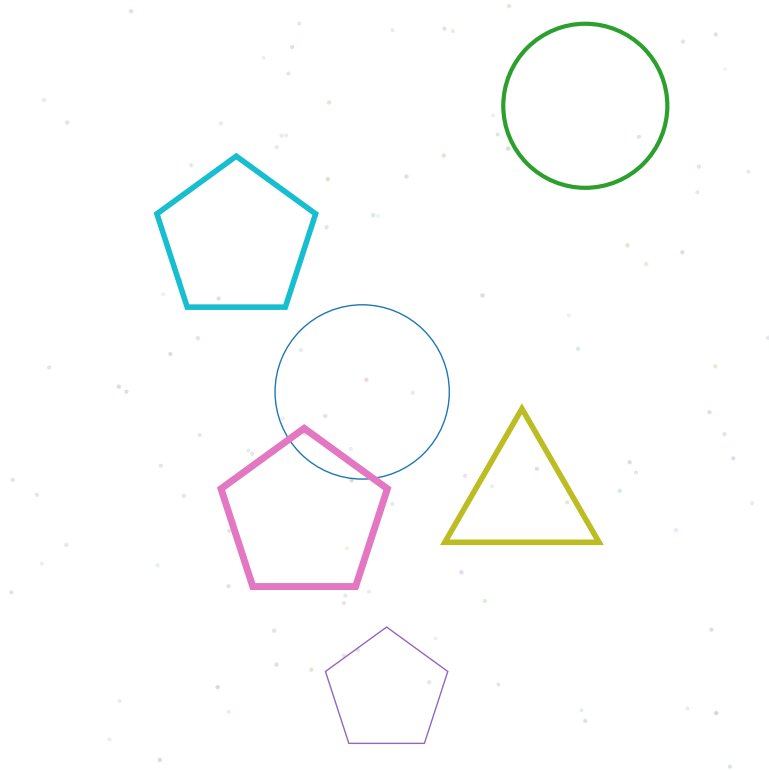[{"shape": "circle", "thickness": 0.5, "radius": 0.57, "center": [0.47, 0.491]}, {"shape": "circle", "thickness": 1.5, "radius": 0.53, "center": [0.76, 0.863]}, {"shape": "pentagon", "thickness": 0.5, "radius": 0.42, "center": [0.502, 0.102]}, {"shape": "pentagon", "thickness": 2.5, "radius": 0.57, "center": [0.395, 0.33]}, {"shape": "triangle", "thickness": 2, "radius": 0.58, "center": [0.678, 0.354]}, {"shape": "pentagon", "thickness": 2, "radius": 0.54, "center": [0.307, 0.689]}]